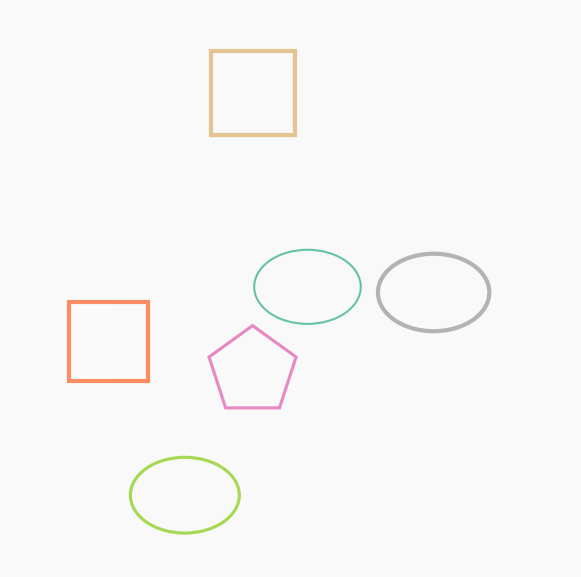[{"shape": "oval", "thickness": 1, "radius": 0.46, "center": [0.529, 0.502]}, {"shape": "square", "thickness": 2, "radius": 0.34, "center": [0.187, 0.408]}, {"shape": "pentagon", "thickness": 1.5, "radius": 0.39, "center": [0.435, 0.357]}, {"shape": "oval", "thickness": 1.5, "radius": 0.47, "center": [0.318, 0.142]}, {"shape": "square", "thickness": 2, "radius": 0.36, "center": [0.436, 0.838]}, {"shape": "oval", "thickness": 2, "radius": 0.48, "center": [0.746, 0.493]}]